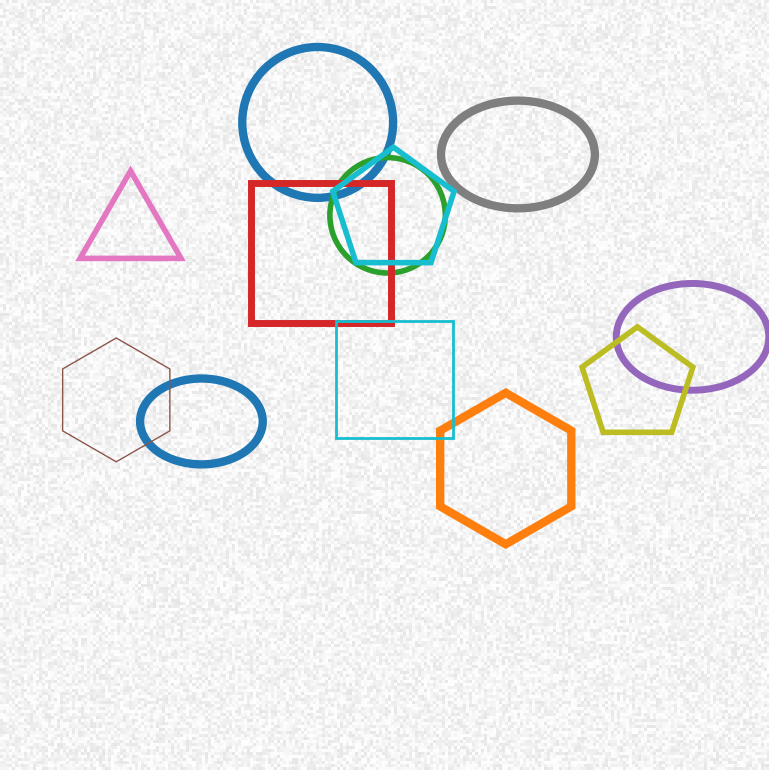[{"shape": "oval", "thickness": 3, "radius": 0.4, "center": [0.262, 0.453]}, {"shape": "circle", "thickness": 3, "radius": 0.49, "center": [0.413, 0.841]}, {"shape": "hexagon", "thickness": 3, "radius": 0.49, "center": [0.657, 0.392]}, {"shape": "circle", "thickness": 2, "radius": 0.37, "center": [0.503, 0.72]}, {"shape": "square", "thickness": 2.5, "radius": 0.46, "center": [0.417, 0.671]}, {"shape": "oval", "thickness": 2.5, "radius": 0.5, "center": [0.899, 0.563]}, {"shape": "hexagon", "thickness": 0.5, "radius": 0.4, "center": [0.151, 0.481]}, {"shape": "triangle", "thickness": 2, "radius": 0.38, "center": [0.17, 0.702]}, {"shape": "oval", "thickness": 3, "radius": 0.5, "center": [0.673, 0.799]}, {"shape": "pentagon", "thickness": 2, "radius": 0.38, "center": [0.828, 0.5]}, {"shape": "square", "thickness": 1, "radius": 0.38, "center": [0.512, 0.507]}, {"shape": "pentagon", "thickness": 2, "radius": 0.41, "center": [0.511, 0.726]}]